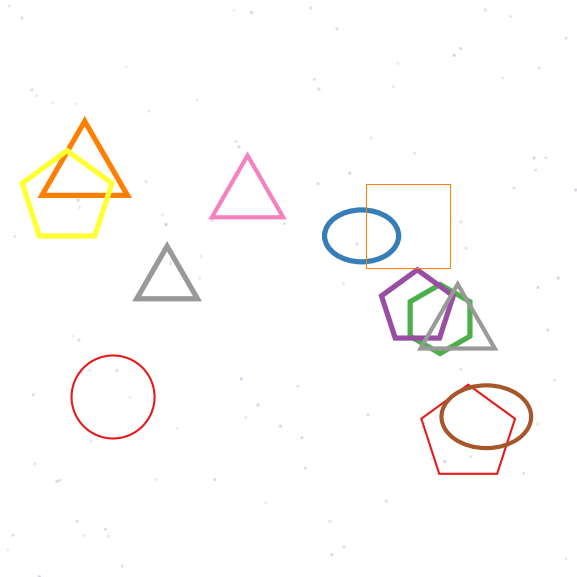[{"shape": "pentagon", "thickness": 1, "radius": 0.43, "center": [0.811, 0.248]}, {"shape": "circle", "thickness": 1, "radius": 0.36, "center": [0.196, 0.312]}, {"shape": "oval", "thickness": 2.5, "radius": 0.32, "center": [0.626, 0.591]}, {"shape": "hexagon", "thickness": 2.5, "radius": 0.3, "center": [0.762, 0.447]}, {"shape": "pentagon", "thickness": 2.5, "radius": 0.33, "center": [0.723, 0.467]}, {"shape": "square", "thickness": 0.5, "radius": 0.36, "center": [0.706, 0.608]}, {"shape": "triangle", "thickness": 2.5, "radius": 0.43, "center": [0.147, 0.704]}, {"shape": "pentagon", "thickness": 2.5, "radius": 0.41, "center": [0.116, 0.657]}, {"shape": "oval", "thickness": 2, "radius": 0.39, "center": [0.842, 0.278]}, {"shape": "triangle", "thickness": 2, "radius": 0.36, "center": [0.429, 0.659]}, {"shape": "triangle", "thickness": 2.5, "radius": 0.3, "center": [0.289, 0.512]}, {"shape": "triangle", "thickness": 2, "radius": 0.37, "center": [0.793, 0.433]}]